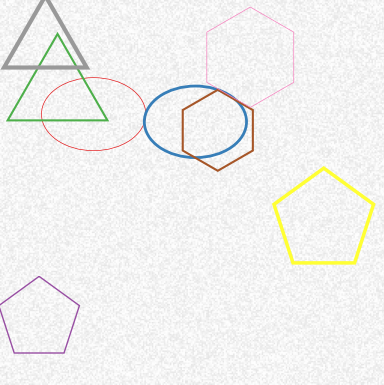[{"shape": "oval", "thickness": 0.5, "radius": 0.68, "center": [0.243, 0.703]}, {"shape": "oval", "thickness": 2, "radius": 0.66, "center": [0.508, 0.684]}, {"shape": "triangle", "thickness": 1.5, "radius": 0.75, "center": [0.149, 0.762]}, {"shape": "pentagon", "thickness": 1, "radius": 0.55, "center": [0.102, 0.172]}, {"shape": "pentagon", "thickness": 2.5, "radius": 0.68, "center": [0.841, 0.427]}, {"shape": "hexagon", "thickness": 1.5, "radius": 0.53, "center": [0.566, 0.662]}, {"shape": "hexagon", "thickness": 0.5, "radius": 0.65, "center": [0.65, 0.851]}, {"shape": "triangle", "thickness": 3, "radius": 0.62, "center": [0.118, 0.887]}]